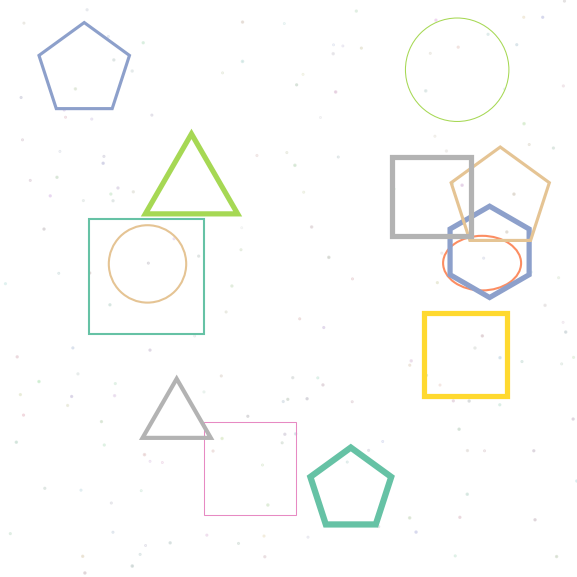[{"shape": "square", "thickness": 1, "radius": 0.5, "center": [0.254, 0.52]}, {"shape": "pentagon", "thickness": 3, "radius": 0.37, "center": [0.607, 0.151]}, {"shape": "oval", "thickness": 1, "radius": 0.34, "center": [0.835, 0.544]}, {"shape": "pentagon", "thickness": 1.5, "radius": 0.41, "center": [0.146, 0.878]}, {"shape": "hexagon", "thickness": 2.5, "radius": 0.4, "center": [0.848, 0.563]}, {"shape": "square", "thickness": 0.5, "radius": 0.4, "center": [0.433, 0.188]}, {"shape": "triangle", "thickness": 2.5, "radius": 0.46, "center": [0.332, 0.675]}, {"shape": "circle", "thickness": 0.5, "radius": 0.45, "center": [0.792, 0.878]}, {"shape": "square", "thickness": 2.5, "radius": 0.36, "center": [0.806, 0.385]}, {"shape": "circle", "thickness": 1, "radius": 0.34, "center": [0.255, 0.542]}, {"shape": "pentagon", "thickness": 1.5, "radius": 0.45, "center": [0.866, 0.655]}, {"shape": "square", "thickness": 2.5, "radius": 0.34, "center": [0.747, 0.659]}, {"shape": "triangle", "thickness": 2, "radius": 0.34, "center": [0.306, 0.275]}]